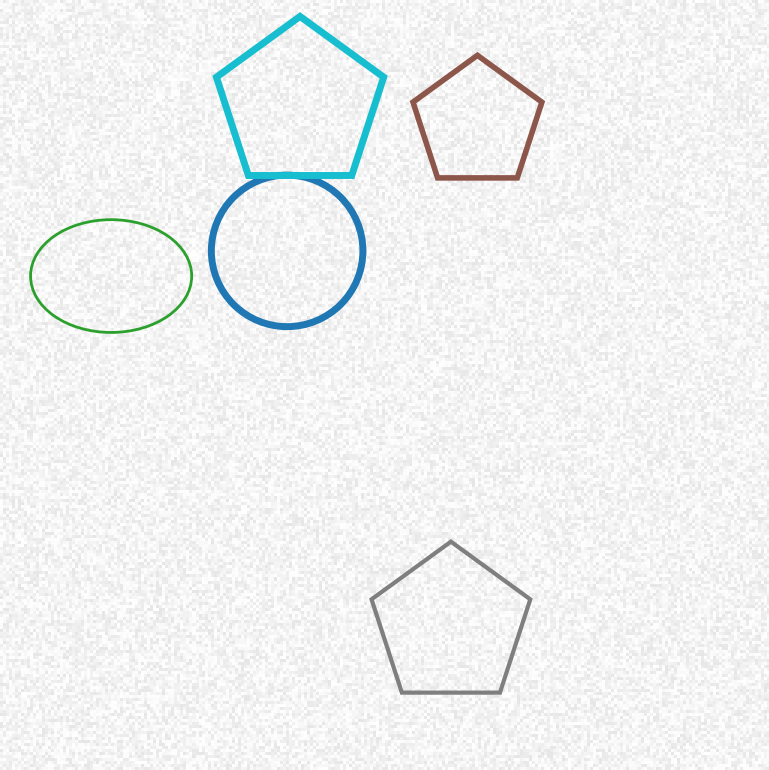[{"shape": "circle", "thickness": 2.5, "radius": 0.49, "center": [0.373, 0.674]}, {"shape": "oval", "thickness": 1, "radius": 0.52, "center": [0.144, 0.641]}, {"shape": "pentagon", "thickness": 2, "radius": 0.44, "center": [0.62, 0.84]}, {"shape": "pentagon", "thickness": 1.5, "radius": 0.54, "center": [0.586, 0.188]}, {"shape": "pentagon", "thickness": 2.5, "radius": 0.57, "center": [0.39, 0.864]}]